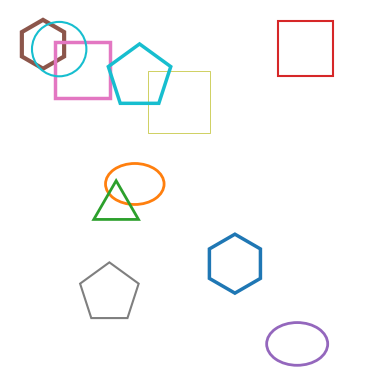[{"shape": "hexagon", "thickness": 2.5, "radius": 0.38, "center": [0.61, 0.315]}, {"shape": "oval", "thickness": 2, "radius": 0.38, "center": [0.35, 0.522]}, {"shape": "triangle", "thickness": 2, "radius": 0.34, "center": [0.302, 0.464]}, {"shape": "square", "thickness": 1.5, "radius": 0.35, "center": [0.793, 0.874]}, {"shape": "oval", "thickness": 2, "radius": 0.4, "center": [0.772, 0.107]}, {"shape": "hexagon", "thickness": 3, "radius": 0.32, "center": [0.112, 0.885]}, {"shape": "square", "thickness": 2.5, "radius": 0.36, "center": [0.215, 0.818]}, {"shape": "pentagon", "thickness": 1.5, "radius": 0.4, "center": [0.284, 0.239]}, {"shape": "square", "thickness": 0.5, "radius": 0.4, "center": [0.465, 0.735]}, {"shape": "pentagon", "thickness": 2.5, "radius": 0.43, "center": [0.362, 0.801]}, {"shape": "circle", "thickness": 1.5, "radius": 0.35, "center": [0.154, 0.872]}]